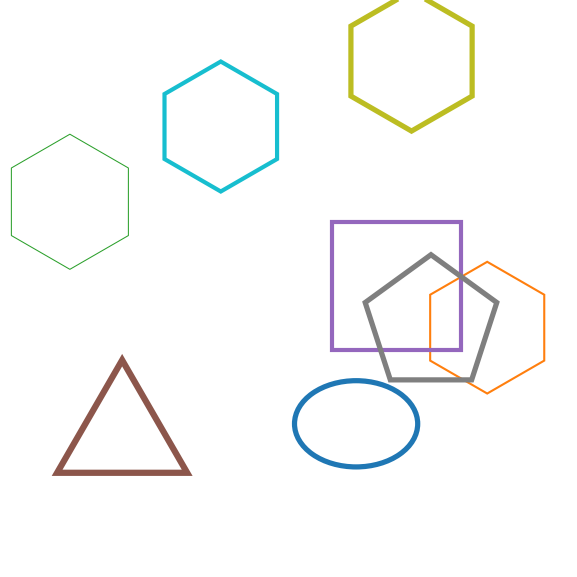[{"shape": "oval", "thickness": 2.5, "radius": 0.53, "center": [0.617, 0.265]}, {"shape": "hexagon", "thickness": 1, "radius": 0.57, "center": [0.844, 0.432]}, {"shape": "hexagon", "thickness": 0.5, "radius": 0.58, "center": [0.121, 0.65]}, {"shape": "square", "thickness": 2, "radius": 0.55, "center": [0.687, 0.503]}, {"shape": "triangle", "thickness": 3, "radius": 0.65, "center": [0.212, 0.245]}, {"shape": "pentagon", "thickness": 2.5, "radius": 0.6, "center": [0.746, 0.438]}, {"shape": "hexagon", "thickness": 2.5, "radius": 0.61, "center": [0.713, 0.893]}, {"shape": "hexagon", "thickness": 2, "radius": 0.56, "center": [0.382, 0.78]}]